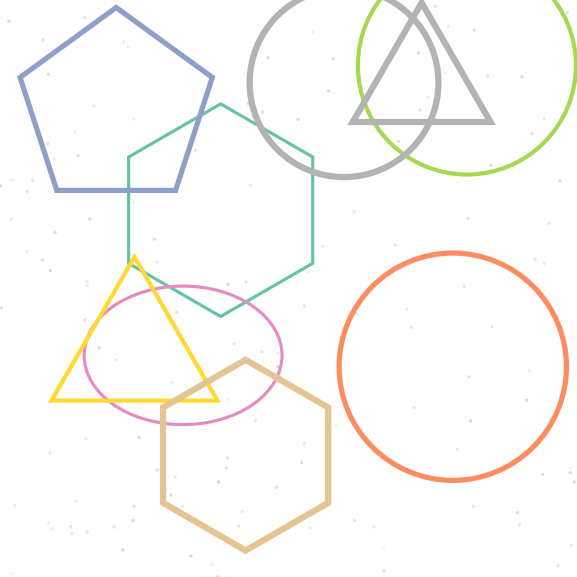[{"shape": "hexagon", "thickness": 1.5, "radius": 0.92, "center": [0.382, 0.635]}, {"shape": "circle", "thickness": 2.5, "radius": 0.98, "center": [0.784, 0.364]}, {"shape": "pentagon", "thickness": 2.5, "radius": 0.88, "center": [0.201, 0.811]}, {"shape": "oval", "thickness": 1.5, "radius": 0.86, "center": [0.317, 0.384]}, {"shape": "circle", "thickness": 2, "radius": 0.94, "center": [0.809, 0.886]}, {"shape": "triangle", "thickness": 2, "radius": 0.83, "center": [0.233, 0.388]}, {"shape": "hexagon", "thickness": 3, "radius": 0.83, "center": [0.425, 0.211]}, {"shape": "triangle", "thickness": 3, "radius": 0.69, "center": [0.73, 0.857]}, {"shape": "circle", "thickness": 3, "radius": 0.82, "center": [0.596, 0.856]}]